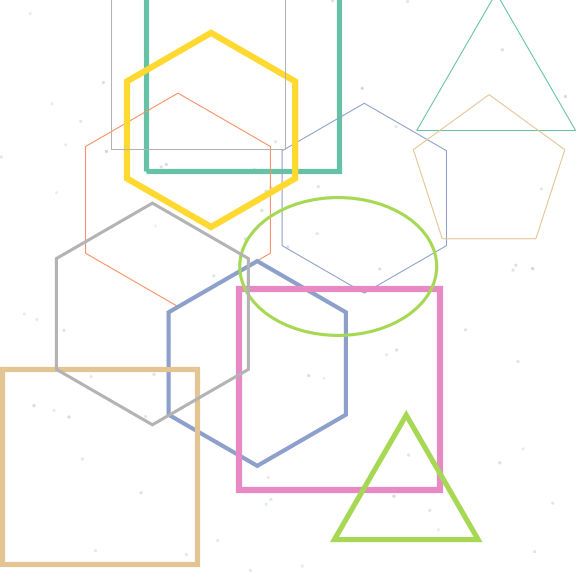[{"shape": "triangle", "thickness": 0.5, "radius": 0.79, "center": [0.859, 0.853]}, {"shape": "square", "thickness": 2.5, "radius": 0.84, "center": [0.42, 0.871]}, {"shape": "hexagon", "thickness": 0.5, "radius": 0.92, "center": [0.308, 0.653]}, {"shape": "hexagon", "thickness": 0.5, "radius": 0.82, "center": [0.631, 0.656]}, {"shape": "hexagon", "thickness": 2, "radius": 0.89, "center": [0.445, 0.37]}, {"shape": "square", "thickness": 3, "radius": 0.87, "center": [0.588, 0.325]}, {"shape": "triangle", "thickness": 2.5, "radius": 0.72, "center": [0.703, 0.137]}, {"shape": "oval", "thickness": 1.5, "radius": 0.85, "center": [0.586, 0.538]}, {"shape": "hexagon", "thickness": 3, "radius": 0.84, "center": [0.365, 0.774]}, {"shape": "square", "thickness": 2.5, "radius": 0.84, "center": [0.172, 0.191]}, {"shape": "pentagon", "thickness": 0.5, "radius": 0.69, "center": [0.847, 0.697]}, {"shape": "hexagon", "thickness": 1.5, "radius": 0.96, "center": [0.264, 0.455]}, {"shape": "square", "thickness": 0.5, "radius": 0.75, "center": [0.342, 0.892]}]